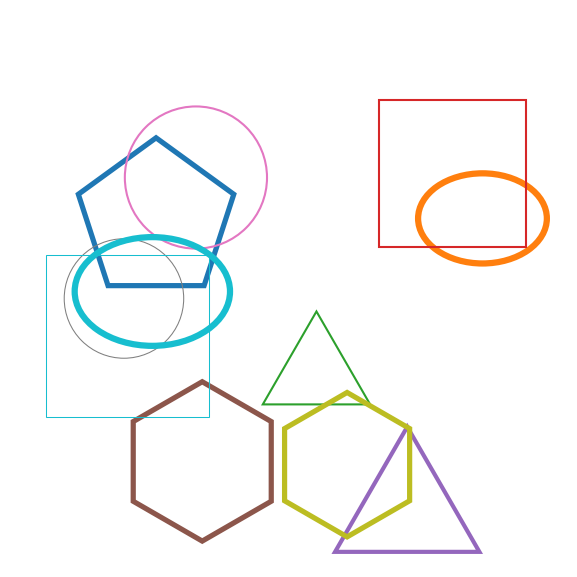[{"shape": "pentagon", "thickness": 2.5, "radius": 0.71, "center": [0.27, 0.619]}, {"shape": "oval", "thickness": 3, "radius": 0.56, "center": [0.835, 0.621]}, {"shape": "triangle", "thickness": 1, "radius": 0.54, "center": [0.548, 0.353]}, {"shape": "square", "thickness": 1, "radius": 0.64, "center": [0.783, 0.699]}, {"shape": "triangle", "thickness": 2, "radius": 0.72, "center": [0.705, 0.116]}, {"shape": "hexagon", "thickness": 2.5, "radius": 0.69, "center": [0.35, 0.2]}, {"shape": "circle", "thickness": 1, "radius": 0.62, "center": [0.339, 0.692]}, {"shape": "circle", "thickness": 0.5, "radius": 0.52, "center": [0.215, 0.482]}, {"shape": "hexagon", "thickness": 2.5, "radius": 0.63, "center": [0.601, 0.194]}, {"shape": "square", "thickness": 0.5, "radius": 0.7, "center": [0.22, 0.418]}, {"shape": "oval", "thickness": 3, "radius": 0.67, "center": [0.264, 0.494]}]